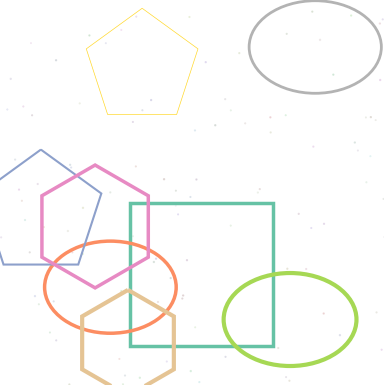[{"shape": "square", "thickness": 2.5, "radius": 0.93, "center": [0.524, 0.288]}, {"shape": "oval", "thickness": 2.5, "radius": 0.85, "center": [0.287, 0.254]}, {"shape": "pentagon", "thickness": 1.5, "radius": 0.83, "center": [0.106, 0.446]}, {"shape": "hexagon", "thickness": 2.5, "radius": 0.8, "center": [0.247, 0.412]}, {"shape": "oval", "thickness": 3, "radius": 0.86, "center": [0.753, 0.17]}, {"shape": "pentagon", "thickness": 0.5, "radius": 0.76, "center": [0.369, 0.826]}, {"shape": "hexagon", "thickness": 3, "radius": 0.69, "center": [0.332, 0.109]}, {"shape": "oval", "thickness": 2, "radius": 0.86, "center": [0.819, 0.878]}]